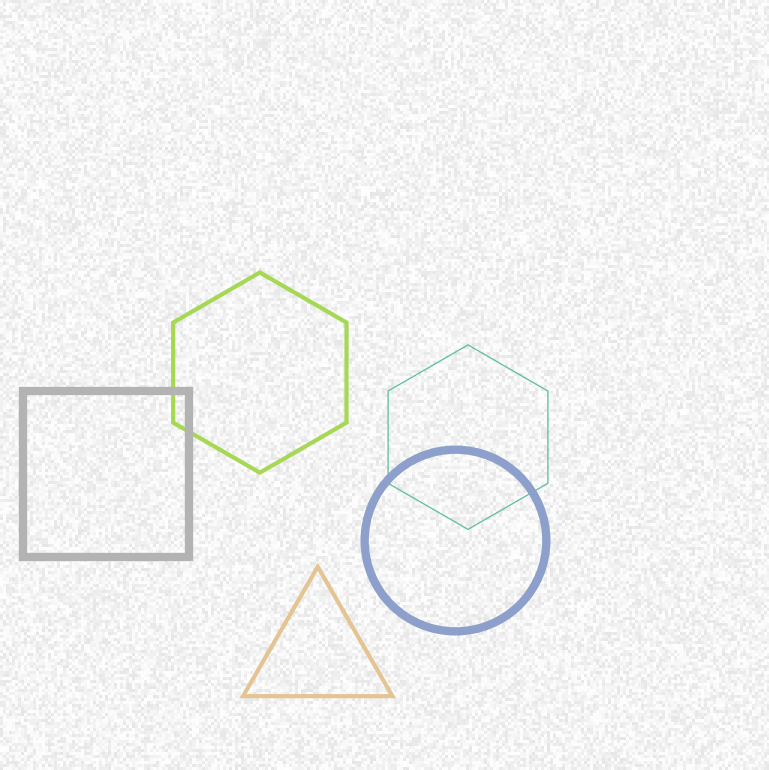[{"shape": "hexagon", "thickness": 0.5, "radius": 0.6, "center": [0.608, 0.432]}, {"shape": "circle", "thickness": 3, "radius": 0.59, "center": [0.592, 0.298]}, {"shape": "hexagon", "thickness": 1.5, "radius": 0.65, "center": [0.337, 0.516]}, {"shape": "triangle", "thickness": 1.5, "radius": 0.56, "center": [0.413, 0.152]}, {"shape": "square", "thickness": 3, "radius": 0.54, "center": [0.138, 0.385]}]